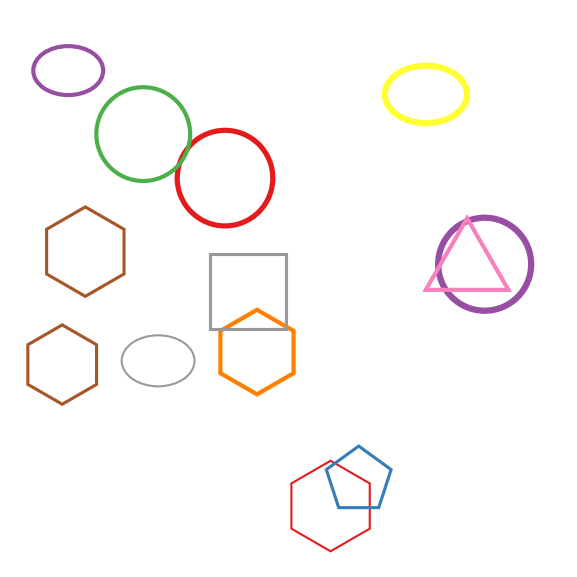[{"shape": "hexagon", "thickness": 1, "radius": 0.39, "center": [0.572, 0.123]}, {"shape": "circle", "thickness": 2.5, "radius": 0.41, "center": [0.39, 0.691]}, {"shape": "pentagon", "thickness": 1.5, "radius": 0.29, "center": [0.621, 0.168]}, {"shape": "circle", "thickness": 2, "radius": 0.41, "center": [0.248, 0.767]}, {"shape": "oval", "thickness": 2, "radius": 0.3, "center": [0.118, 0.877]}, {"shape": "circle", "thickness": 3, "radius": 0.4, "center": [0.839, 0.542]}, {"shape": "hexagon", "thickness": 2, "radius": 0.37, "center": [0.445, 0.39]}, {"shape": "oval", "thickness": 3, "radius": 0.36, "center": [0.738, 0.836]}, {"shape": "hexagon", "thickness": 1.5, "radius": 0.39, "center": [0.148, 0.563]}, {"shape": "hexagon", "thickness": 1.5, "radius": 0.34, "center": [0.108, 0.368]}, {"shape": "triangle", "thickness": 2, "radius": 0.41, "center": [0.809, 0.539]}, {"shape": "square", "thickness": 1.5, "radius": 0.33, "center": [0.43, 0.494]}, {"shape": "oval", "thickness": 1, "radius": 0.32, "center": [0.274, 0.374]}]